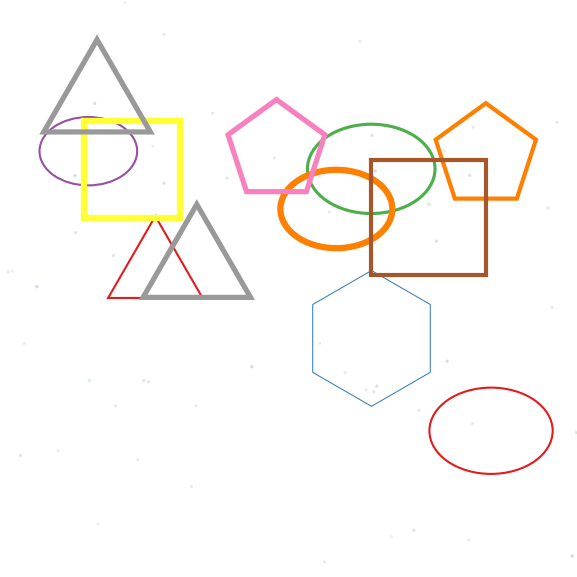[{"shape": "oval", "thickness": 1, "radius": 0.53, "center": [0.85, 0.253]}, {"shape": "triangle", "thickness": 1, "radius": 0.47, "center": [0.269, 0.53]}, {"shape": "hexagon", "thickness": 0.5, "radius": 0.59, "center": [0.643, 0.413]}, {"shape": "oval", "thickness": 1.5, "radius": 0.55, "center": [0.643, 0.707]}, {"shape": "oval", "thickness": 1, "radius": 0.42, "center": [0.153, 0.737]}, {"shape": "oval", "thickness": 3, "radius": 0.48, "center": [0.582, 0.637]}, {"shape": "pentagon", "thickness": 2, "radius": 0.46, "center": [0.841, 0.729]}, {"shape": "square", "thickness": 3, "radius": 0.42, "center": [0.228, 0.705]}, {"shape": "square", "thickness": 2, "radius": 0.5, "center": [0.742, 0.623]}, {"shape": "pentagon", "thickness": 2.5, "radius": 0.44, "center": [0.479, 0.739]}, {"shape": "triangle", "thickness": 2.5, "radius": 0.53, "center": [0.168, 0.824]}, {"shape": "triangle", "thickness": 2.5, "radius": 0.54, "center": [0.341, 0.538]}]